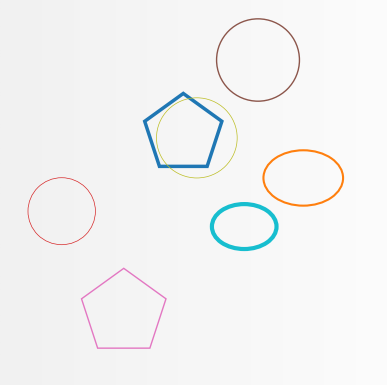[{"shape": "pentagon", "thickness": 2.5, "radius": 0.52, "center": [0.473, 0.653]}, {"shape": "oval", "thickness": 1.5, "radius": 0.51, "center": [0.783, 0.538]}, {"shape": "circle", "thickness": 0.5, "radius": 0.43, "center": [0.159, 0.451]}, {"shape": "circle", "thickness": 1, "radius": 0.53, "center": [0.666, 0.844]}, {"shape": "pentagon", "thickness": 1, "radius": 0.57, "center": [0.319, 0.188]}, {"shape": "circle", "thickness": 0.5, "radius": 0.52, "center": [0.508, 0.642]}, {"shape": "oval", "thickness": 3, "radius": 0.42, "center": [0.63, 0.412]}]